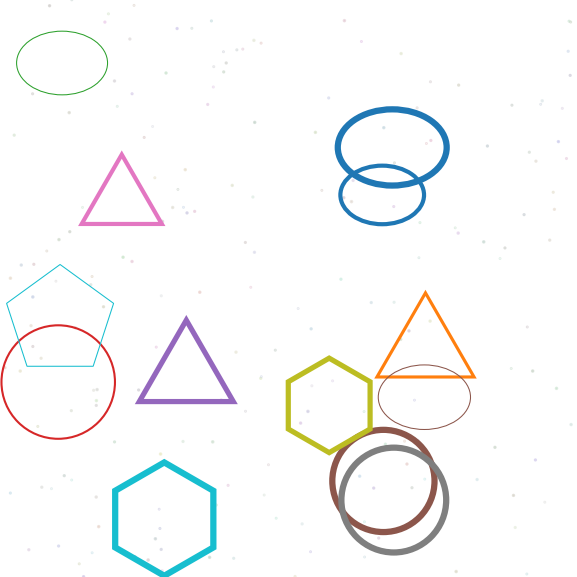[{"shape": "oval", "thickness": 3, "radius": 0.47, "center": [0.679, 0.744]}, {"shape": "oval", "thickness": 2, "radius": 0.36, "center": [0.662, 0.662]}, {"shape": "triangle", "thickness": 1.5, "radius": 0.49, "center": [0.737, 0.395]}, {"shape": "oval", "thickness": 0.5, "radius": 0.39, "center": [0.107, 0.89]}, {"shape": "circle", "thickness": 1, "radius": 0.49, "center": [0.101, 0.338]}, {"shape": "triangle", "thickness": 2.5, "radius": 0.47, "center": [0.323, 0.351]}, {"shape": "oval", "thickness": 0.5, "radius": 0.4, "center": [0.735, 0.311]}, {"shape": "circle", "thickness": 3, "radius": 0.44, "center": [0.664, 0.166]}, {"shape": "triangle", "thickness": 2, "radius": 0.4, "center": [0.211, 0.651]}, {"shape": "circle", "thickness": 3, "radius": 0.45, "center": [0.682, 0.133]}, {"shape": "hexagon", "thickness": 2.5, "radius": 0.41, "center": [0.57, 0.297]}, {"shape": "hexagon", "thickness": 3, "radius": 0.49, "center": [0.284, 0.1]}, {"shape": "pentagon", "thickness": 0.5, "radius": 0.49, "center": [0.104, 0.444]}]